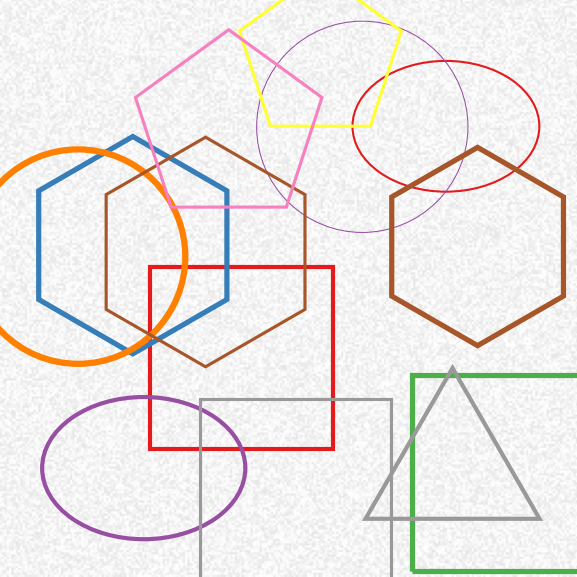[{"shape": "square", "thickness": 2, "radius": 0.79, "center": [0.418, 0.379]}, {"shape": "oval", "thickness": 1, "radius": 0.81, "center": [0.772, 0.78]}, {"shape": "hexagon", "thickness": 2.5, "radius": 0.94, "center": [0.23, 0.575]}, {"shape": "square", "thickness": 2.5, "radius": 0.85, "center": [0.882, 0.18]}, {"shape": "circle", "thickness": 0.5, "radius": 0.91, "center": [0.627, 0.78]}, {"shape": "oval", "thickness": 2, "radius": 0.88, "center": [0.249, 0.189]}, {"shape": "circle", "thickness": 3, "radius": 0.93, "center": [0.135, 0.555]}, {"shape": "pentagon", "thickness": 1.5, "radius": 0.74, "center": [0.555, 0.9]}, {"shape": "hexagon", "thickness": 1.5, "radius": 0.99, "center": [0.356, 0.563]}, {"shape": "hexagon", "thickness": 2.5, "radius": 0.86, "center": [0.827, 0.572]}, {"shape": "pentagon", "thickness": 1.5, "radius": 0.85, "center": [0.396, 0.778]}, {"shape": "triangle", "thickness": 2, "radius": 0.87, "center": [0.784, 0.188]}, {"shape": "square", "thickness": 1.5, "radius": 0.83, "center": [0.511, 0.144]}]